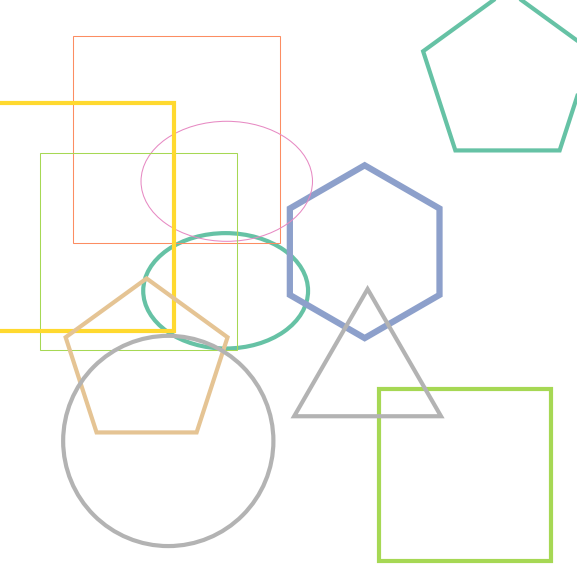[{"shape": "oval", "thickness": 2, "radius": 0.71, "center": [0.391, 0.496]}, {"shape": "pentagon", "thickness": 2, "radius": 0.77, "center": [0.879, 0.863]}, {"shape": "square", "thickness": 0.5, "radius": 0.9, "center": [0.306, 0.757]}, {"shape": "hexagon", "thickness": 3, "radius": 0.75, "center": [0.631, 0.563]}, {"shape": "oval", "thickness": 0.5, "radius": 0.74, "center": [0.393, 0.685]}, {"shape": "square", "thickness": 2, "radius": 0.75, "center": [0.806, 0.177]}, {"shape": "square", "thickness": 0.5, "radius": 0.85, "center": [0.239, 0.564]}, {"shape": "square", "thickness": 2, "radius": 0.99, "center": [0.105, 0.624]}, {"shape": "pentagon", "thickness": 2, "radius": 0.74, "center": [0.254, 0.37]}, {"shape": "triangle", "thickness": 2, "radius": 0.73, "center": [0.637, 0.352]}, {"shape": "circle", "thickness": 2, "radius": 0.91, "center": [0.291, 0.236]}]